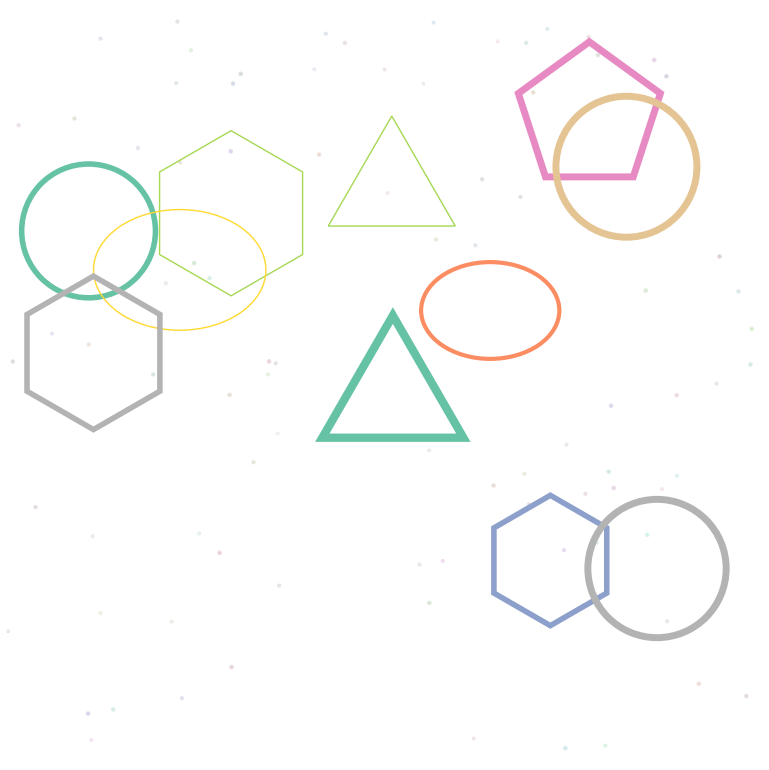[{"shape": "circle", "thickness": 2, "radius": 0.43, "center": [0.115, 0.7]}, {"shape": "triangle", "thickness": 3, "radius": 0.53, "center": [0.51, 0.484]}, {"shape": "oval", "thickness": 1.5, "radius": 0.45, "center": [0.637, 0.597]}, {"shape": "hexagon", "thickness": 2, "radius": 0.42, "center": [0.715, 0.272]}, {"shape": "pentagon", "thickness": 2.5, "radius": 0.48, "center": [0.765, 0.849]}, {"shape": "triangle", "thickness": 0.5, "radius": 0.48, "center": [0.509, 0.754]}, {"shape": "hexagon", "thickness": 0.5, "radius": 0.54, "center": [0.3, 0.723]}, {"shape": "oval", "thickness": 0.5, "radius": 0.56, "center": [0.233, 0.649]}, {"shape": "circle", "thickness": 2.5, "radius": 0.46, "center": [0.814, 0.783]}, {"shape": "hexagon", "thickness": 2, "radius": 0.5, "center": [0.121, 0.542]}, {"shape": "circle", "thickness": 2.5, "radius": 0.45, "center": [0.853, 0.262]}]